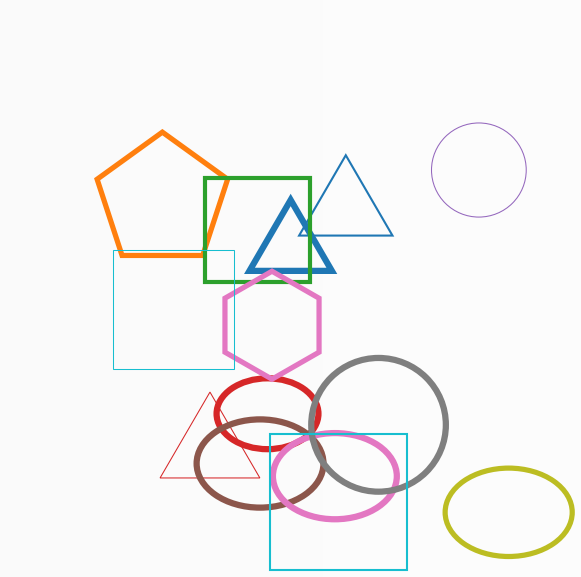[{"shape": "triangle", "thickness": 1, "radius": 0.46, "center": [0.595, 0.638]}, {"shape": "triangle", "thickness": 3, "radius": 0.41, "center": [0.5, 0.571]}, {"shape": "pentagon", "thickness": 2.5, "radius": 0.59, "center": [0.279, 0.652]}, {"shape": "square", "thickness": 2, "radius": 0.45, "center": [0.443, 0.601]}, {"shape": "oval", "thickness": 3, "radius": 0.44, "center": [0.46, 0.283]}, {"shape": "triangle", "thickness": 0.5, "radius": 0.5, "center": [0.361, 0.221]}, {"shape": "circle", "thickness": 0.5, "radius": 0.41, "center": [0.824, 0.705]}, {"shape": "oval", "thickness": 3, "radius": 0.55, "center": [0.447, 0.197]}, {"shape": "oval", "thickness": 3, "radius": 0.53, "center": [0.576, 0.175]}, {"shape": "hexagon", "thickness": 2.5, "radius": 0.47, "center": [0.468, 0.436]}, {"shape": "circle", "thickness": 3, "radius": 0.58, "center": [0.651, 0.264]}, {"shape": "oval", "thickness": 2.5, "radius": 0.55, "center": [0.875, 0.112]}, {"shape": "square", "thickness": 1, "radius": 0.59, "center": [0.583, 0.13]}, {"shape": "square", "thickness": 0.5, "radius": 0.52, "center": [0.298, 0.463]}]